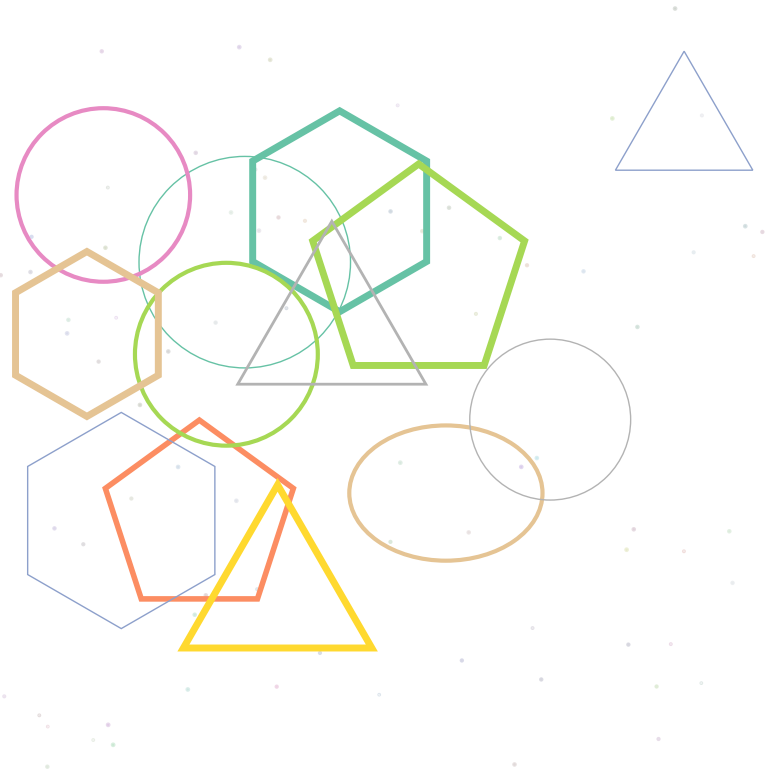[{"shape": "circle", "thickness": 0.5, "radius": 0.69, "center": [0.318, 0.66]}, {"shape": "hexagon", "thickness": 2.5, "radius": 0.65, "center": [0.441, 0.726]}, {"shape": "pentagon", "thickness": 2, "radius": 0.64, "center": [0.259, 0.326]}, {"shape": "triangle", "thickness": 0.5, "radius": 0.52, "center": [0.888, 0.83]}, {"shape": "hexagon", "thickness": 0.5, "radius": 0.7, "center": [0.157, 0.324]}, {"shape": "circle", "thickness": 1.5, "radius": 0.56, "center": [0.134, 0.747]}, {"shape": "circle", "thickness": 1.5, "radius": 0.59, "center": [0.294, 0.54]}, {"shape": "pentagon", "thickness": 2.5, "radius": 0.72, "center": [0.544, 0.642]}, {"shape": "triangle", "thickness": 2.5, "radius": 0.71, "center": [0.361, 0.229]}, {"shape": "oval", "thickness": 1.5, "radius": 0.63, "center": [0.579, 0.36]}, {"shape": "hexagon", "thickness": 2.5, "radius": 0.54, "center": [0.113, 0.566]}, {"shape": "triangle", "thickness": 1, "radius": 0.71, "center": [0.431, 0.572]}, {"shape": "circle", "thickness": 0.5, "radius": 0.52, "center": [0.715, 0.455]}]